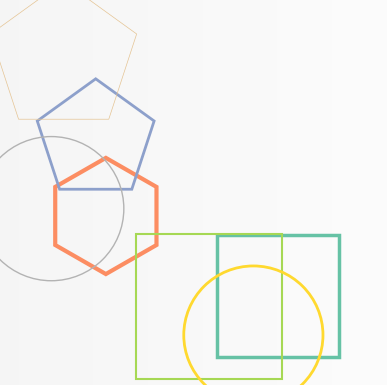[{"shape": "square", "thickness": 2.5, "radius": 0.79, "center": [0.718, 0.232]}, {"shape": "hexagon", "thickness": 3, "radius": 0.75, "center": [0.273, 0.439]}, {"shape": "pentagon", "thickness": 2, "radius": 0.79, "center": [0.247, 0.637]}, {"shape": "square", "thickness": 1.5, "radius": 0.94, "center": [0.54, 0.204]}, {"shape": "circle", "thickness": 2, "radius": 0.9, "center": [0.654, 0.13]}, {"shape": "pentagon", "thickness": 0.5, "radius": 0.99, "center": [0.164, 0.851]}, {"shape": "circle", "thickness": 1, "radius": 0.94, "center": [0.132, 0.458]}]